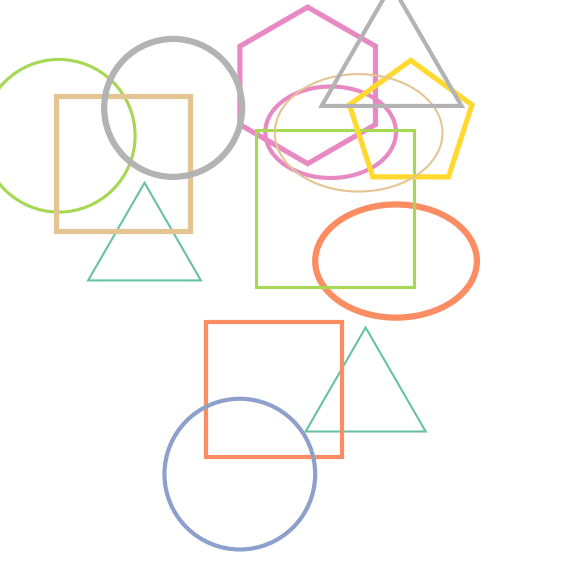[{"shape": "triangle", "thickness": 1, "radius": 0.6, "center": [0.633, 0.312]}, {"shape": "triangle", "thickness": 1, "radius": 0.56, "center": [0.25, 0.57]}, {"shape": "oval", "thickness": 3, "radius": 0.7, "center": [0.686, 0.547]}, {"shape": "square", "thickness": 2, "radius": 0.58, "center": [0.475, 0.325]}, {"shape": "circle", "thickness": 2, "radius": 0.65, "center": [0.415, 0.178]}, {"shape": "oval", "thickness": 2, "radius": 0.57, "center": [0.573, 0.77]}, {"shape": "hexagon", "thickness": 2.5, "radius": 0.68, "center": [0.533, 0.851]}, {"shape": "circle", "thickness": 1.5, "radius": 0.66, "center": [0.102, 0.764]}, {"shape": "square", "thickness": 1.5, "radius": 0.68, "center": [0.58, 0.639]}, {"shape": "pentagon", "thickness": 2.5, "radius": 0.56, "center": [0.711, 0.783]}, {"shape": "oval", "thickness": 1, "radius": 0.73, "center": [0.621, 0.769]}, {"shape": "square", "thickness": 2.5, "radius": 0.58, "center": [0.213, 0.716]}, {"shape": "triangle", "thickness": 2, "radius": 0.7, "center": [0.678, 0.886]}, {"shape": "circle", "thickness": 3, "radius": 0.6, "center": [0.3, 0.812]}]